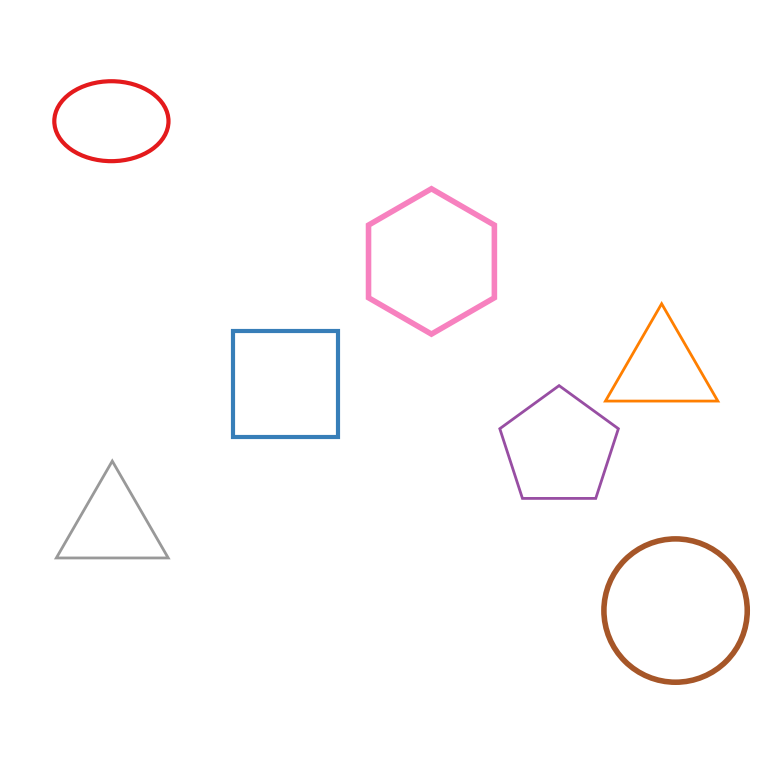[{"shape": "oval", "thickness": 1.5, "radius": 0.37, "center": [0.145, 0.843]}, {"shape": "square", "thickness": 1.5, "radius": 0.34, "center": [0.371, 0.502]}, {"shape": "pentagon", "thickness": 1, "radius": 0.4, "center": [0.726, 0.418]}, {"shape": "triangle", "thickness": 1, "radius": 0.42, "center": [0.859, 0.521]}, {"shape": "circle", "thickness": 2, "radius": 0.47, "center": [0.877, 0.207]}, {"shape": "hexagon", "thickness": 2, "radius": 0.47, "center": [0.56, 0.66]}, {"shape": "triangle", "thickness": 1, "radius": 0.42, "center": [0.146, 0.317]}]